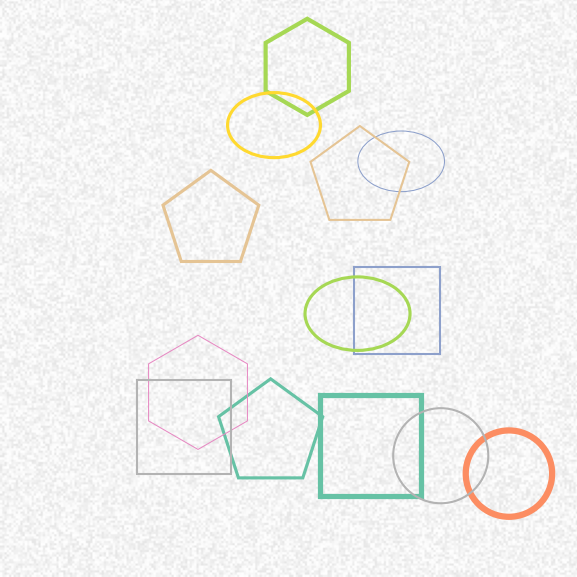[{"shape": "square", "thickness": 2.5, "radius": 0.44, "center": [0.641, 0.227]}, {"shape": "pentagon", "thickness": 1.5, "radius": 0.47, "center": [0.469, 0.248]}, {"shape": "circle", "thickness": 3, "radius": 0.37, "center": [0.881, 0.179]}, {"shape": "oval", "thickness": 0.5, "radius": 0.38, "center": [0.695, 0.72]}, {"shape": "square", "thickness": 1, "radius": 0.37, "center": [0.687, 0.461]}, {"shape": "hexagon", "thickness": 0.5, "radius": 0.49, "center": [0.343, 0.32]}, {"shape": "oval", "thickness": 1.5, "radius": 0.45, "center": [0.619, 0.456]}, {"shape": "hexagon", "thickness": 2, "radius": 0.42, "center": [0.532, 0.883]}, {"shape": "oval", "thickness": 1.5, "radius": 0.4, "center": [0.474, 0.782]}, {"shape": "pentagon", "thickness": 1.5, "radius": 0.44, "center": [0.365, 0.617]}, {"shape": "pentagon", "thickness": 1, "radius": 0.45, "center": [0.623, 0.691]}, {"shape": "square", "thickness": 1, "radius": 0.41, "center": [0.319, 0.259]}, {"shape": "circle", "thickness": 1, "radius": 0.41, "center": [0.763, 0.21]}]